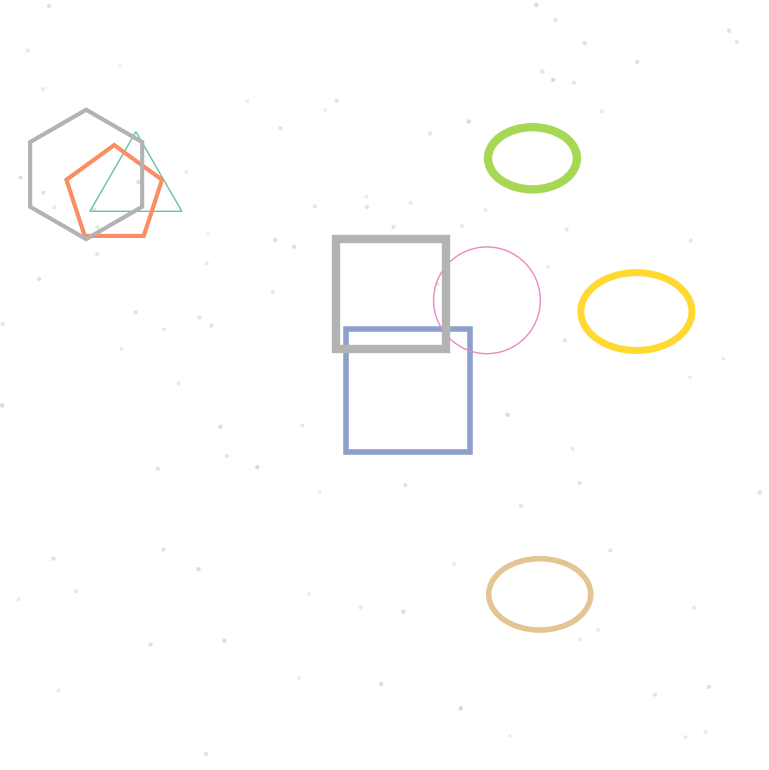[{"shape": "triangle", "thickness": 0.5, "radius": 0.34, "center": [0.176, 0.76]}, {"shape": "pentagon", "thickness": 1.5, "radius": 0.33, "center": [0.148, 0.746]}, {"shape": "square", "thickness": 2, "radius": 0.4, "center": [0.53, 0.493]}, {"shape": "circle", "thickness": 0.5, "radius": 0.35, "center": [0.632, 0.61]}, {"shape": "oval", "thickness": 3, "radius": 0.29, "center": [0.691, 0.794]}, {"shape": "oval", "thickness": 2.5, "radius": 0.36, "center": [0.826, 0.595]}, {"shape": "oval", "thickness": 2, "radius": 0.33, "center": [0.701, 0.228]}, {"shape": "hexagon", "thickness": 1.5, "radius": 0.42, "center": [0.112, 0.773]}, {"shape": "square", "thickness": 3, "radius": 0.36, "center": [0.508, 0.618]}]